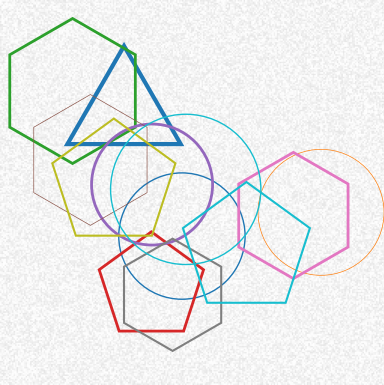[{"shape": "triangle", "thickness": 3, "radius": 0.85, "center": [0.322, 0.711]}, {"shape": "circle", "thickness": 1, "radius": 0.82, "center": [0.473, 0.387]}, {"shape": "circle", "thickness": 0.5, "radius": 0.82, "center": [0.834, 0.448]}, {"shape": "hexagon", "thickness": 2, "radius": 0.94, "center": [0.188, 0.764]}, {"shape": "pentagon", "thickness": 2, "radius": 0.71, "center": [0.393, 0.255]}, {"shape": "circle", "thickness": 2, "radius": 0.79, "center": [0.395, 0.521]}, {"shape": "hexagon", "thickness": 0.5, "radius": 0.85, "center": [0.235, 0.585]}, {"shape": "hexagon", "thickness": 2, "radius": 0.82, "center": [0.762, 0.44]}, {"shape": "hexagon", "thickness": 1.5, "radius": 0.73, "center": [0.448, 0.234]}, {"shape": "pentagon", "thickness": 1.5, "radius": 0.84, "center": [0.296, 0.524]}, {"shape": "circle", "thickness": 1, "radius": 0.98, "center": [0.482, 0.508]}, {"shape": "pentagon", "thickness": 1.5, "radius": 0.87, "center": [0.64, 0.354]}]